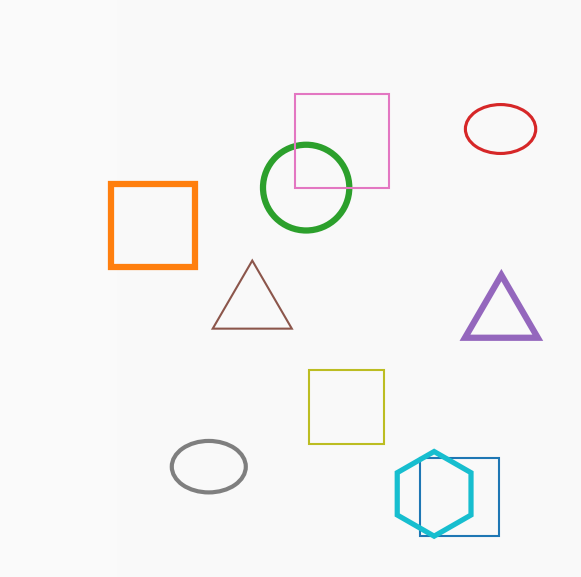[{"shape": "square", "thickness": 1, "radius": 0.34, "center": [0.79, 0.138]}, {"shape": "square", "thickness": 3, "radius": 0.36, "center": [0.263, 0.609]}, {"shape": "circle", "thickness": 3, "radius": 0.37, "center": [0.527, 0.674]}, {"shape": "oval", "thickness": 1.5, "radius": 0.3, "center": [0.861, 0.776]}, {"shape": "triangle", "thickness": 3, "radius": 0.36, "center": [0.863, 0.45]}, {"shape": "triangle", "thickness": 1, "radius": 0.39, "center": [0.434, 0.469]}, {"shape": "square", "thickness": 1, "radius": 0.4, "center": [0.588, 0.755]}, {"shape": "oval", "thickness": 2, "radius": 0.32, "center": [0.359, 0.191]}, {"shape": "square", "thickness": 1, "radius": 0.32, "center": [0.597, 0.295]}, {"shape": "hexagon", "thickness": 2.5, "radius": 0.37, "center": [0.747, 0.144]}]